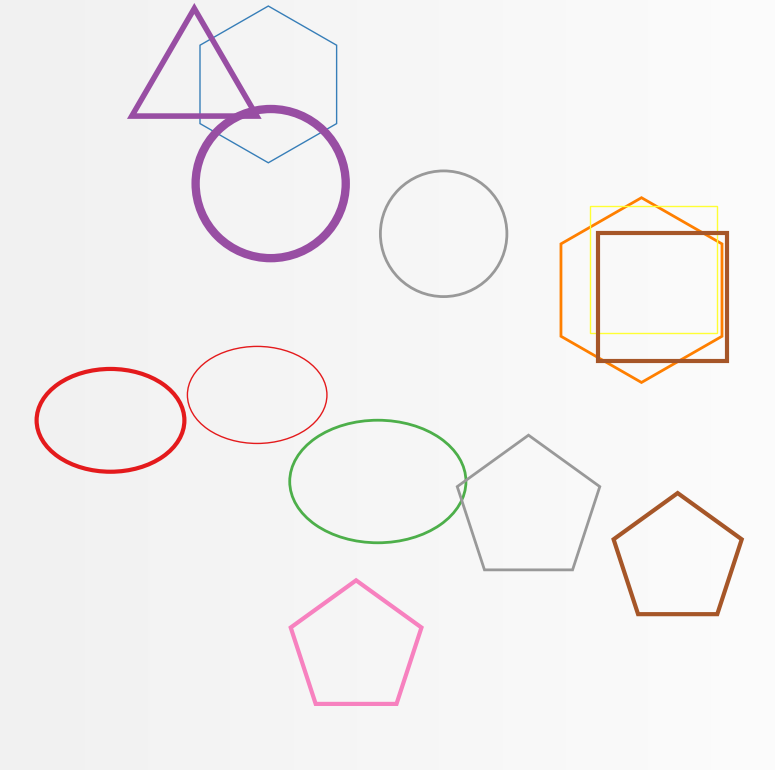[{"shape": "oval", "thickness": 1.5, "radius": 0.48, "center": [0.143, 0.454]}, {"shape": "oval", "thickness": 0.5, "radius": 0.45, "center": [0.332, 0.487]}, {"shape": "hexagon", "thickness": 0.5, "radius": 0.51, "center": [0.346, 0.89]}, {"shape": "oval", "thickness": 1, "radius": 0.57, "center": [0.488, 0.375]}, {"shape": "circle", "thickness": 3, "radius": 0.48, "center": [0.349, 0.762]}, {"shape": "triangle", "thickness": 2, "radius": 0.47, "center": [0.251, 0.896]}, {"shape": "hexagon", "thickness": 1, "radius": 0.6, "center": [0.828, 0.623]}, {"shape": "square", "thickness": 0.5, "radius": 0.41, "center": [0.843, 0.65]}, {"shape": "pentagon", "thickness": 1.5, "radius": 0.43, "center": [0.874, 0.273]}, {"shape": "square", "thickness": 1.5, "radius": 0.42, "center": [0.855, 0.614]}, {"shape": "pentagon", "thickness": 1.5, "radius": 0.44, "center": [0.459, 0.158]}, {"shape": "circle", "thickness": 1, "radius": 0.41, "center": [0.572, 0.696]}, {"shape": "pentagon", "thickness": 1, "radius": 0.48, "center": [0.682, 0.338]}]